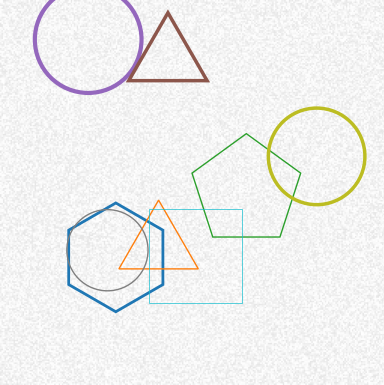[{"shape": "hexagon", "thickness": 2, "radius": 0.71, "center": [0.301, 0.332]}, {"shape": "triangle", "thickness": 1, "radius": 0.6, "center": [0.412, 0.361]}, {"shape": "pentagon", "thickness": 1, "radius": 0.74, "center": [0.64, 0.504]}, {"shape": "circle", "thickness": 3, "radius": 0.69, "center": [0.229, 0.897]}, {"shape": "triangle", "thickness": 2.5, "radius": 0.59, "center": [0.436, 0.849]}, {"shape": "circle", "thickness": 1, "radius": 0.53, "center": [0.279, 0.35]}, {"shape": "circle", "thickness": 2.5, "radius": 0.63, "center": [0.822, 0.594]}, {"shape": "square", "thickness": 0.5, "radius": 0.61, "center": [0.508, 0.336]}]